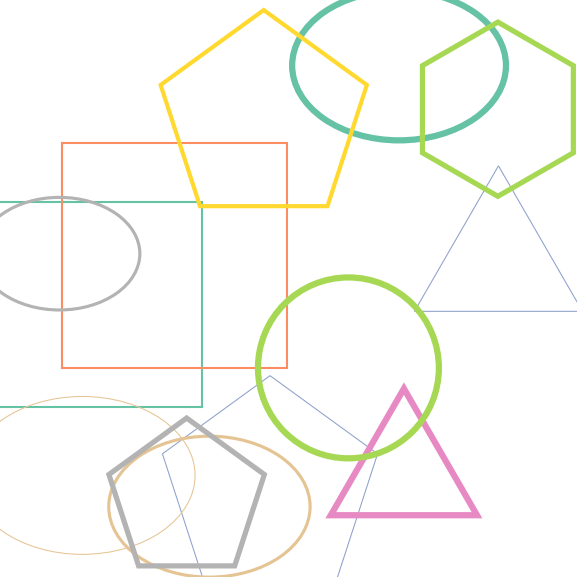[{"shape": "square", "thickness": 1, "radius": 0.89, "center": [0.171, 0.472]}, {"shape": "oval", "thickness": 3, "radius": 0.93, "center": [0.691, 0.886]}, {"shape": "square", "thickness": 1, "radius": 0.98, "center": [0.302, 0.557]}, {"shape": "triangle", "thickness": 0.5, "radius": 0.84, "center": [0.863, 0.544]}, {"shape": "pentagon", "thickness": 0.5, "radius": 0.98, "center": [0.468, 0.153]}, {"shape": "triangle", "thickness": 3, "radius": 0.73, "center": [0.699, 0.18]}, {"shape": "circle", "thickness": 3, "radius": 0.78, "center": [0.603, 0.362]}, {"shape": "hexagon", "thickness": 2.5, "radius": 0.75, "center": [0.862, 0.81]}, {"shape": "pentagon", "thickness": 2, "radius": 0.94, "center": [0.457, 0.794]}, {"shape": "oval", "thickness": 1.5, "radius": 0.87, "center": [0.363, 0.122]}, {"shape": "oval", "thickness": 0.5, "radius": 0.98, "center": [0.142, 0.176]}, {"shape": "pentagon", "thickness": 2.5, "radius": 0.71, "center": [0.323, 0.134]}, {"shape": "oval", "thickness": 1.5, "radius": 0.7, "center": [0.103, 0.56]}]